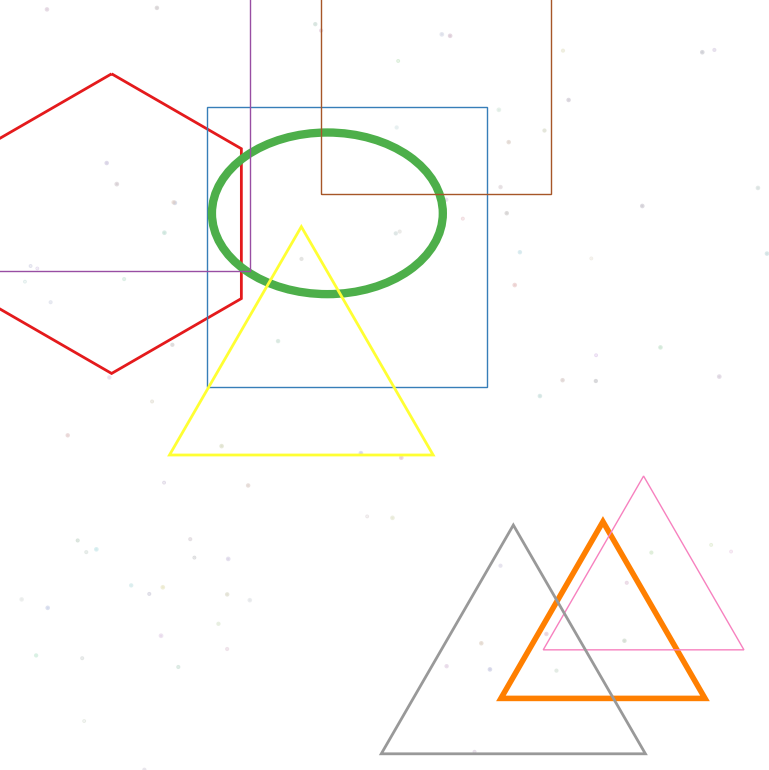[{"shape": "hexagon", "thickness": 1, "radius": 0.97, "center": [0.145, 0.71]}, {"shape": "square", "thickness": 0.5, "radius": 0.91, "center": [0.451, 0.68]}, {"shape": "oval", "thickness": 3, "radius": 0.75, "center": [0.425, 0.723]}, {"shape": "square", "thickness": 0.5, "radius": 0.88, "center": [0.148, 0.825]}, {"shape": "triangle", "thickness": 2, "radius": 0.77, "center": [0.783, 0.169]}, {"shape": "triangle", "thickness": 1, "radius": 0.99, "center": [0.391, 0.508]}, {"shape": "square", "thickness": 0.5, "radius": 0.75, "center": [0.567, 0.897]}, {"shape": "triangle", "thickness": 0.5, "radius": 0.75, "center": [0.836, 0.231]}, {"shape": "triangle", "thickness": 1, "radius": 0.99, "center": [0.667, 0.12]}]